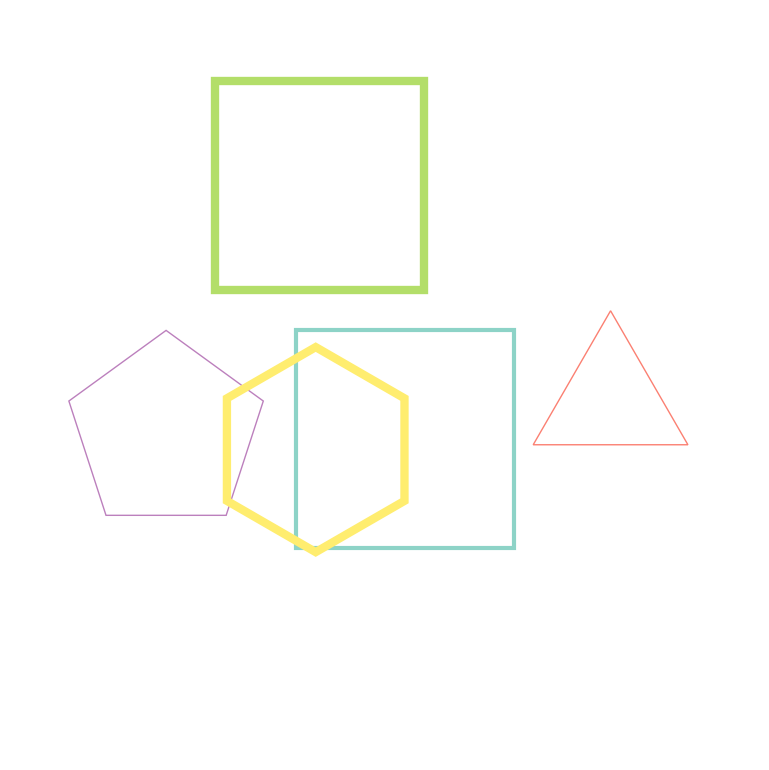[{"shape": "square", "thickness": 1.5, "radius": 0.71, "center": [0.526, 0.43]}, {"shape": "triangle", "thickness": 0.5, "radius": 0.58, "center": [0.793, 0.48]}, {"shape": "square", "thickness": 3, "radius": 0.68, "center": [0.415, 0.759]}, {"shape": "pentagon", "thickness": 0.5, "radius": 0.66, "center": [0.216, 0.438]}, {"shape": "hexagon", "thickness": 3, "radius": 0.67, "center": [0.41, 0.416]}]